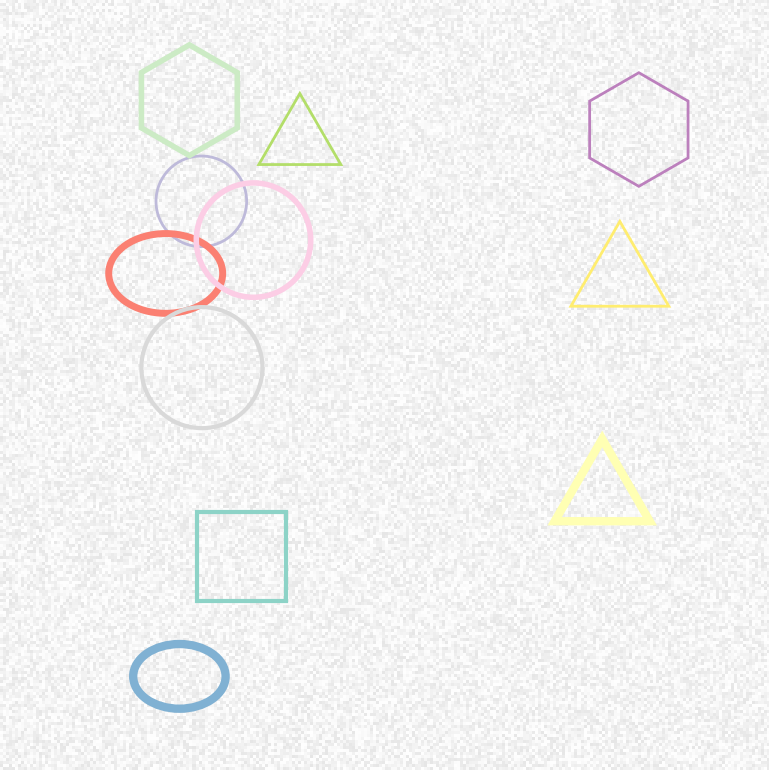[{"shape": "square", "thickness": 1.5, "radius": 0.29, "center": [0.314, 0.277]}, {"shape": "triangle", "thickness": 3, "radius": 0.36, "center": [0.782, 0.359]}, {"shape": "circle", "thickness": 1, "radius": 0.29, "center": [0.261, 0.739]}, {"shape": "oval", "thickness": 2.5, "radius": 0.37, "center": [0.215, 0.645]}, {"shape": "oval", "thickness": 3, "radius": 0.3, "center": [0.233, 0.122]}, {"shape": "triangle", "thickness": 1, "radius": 0.31, "center": [0.389, 0.817]}, {"shape": "circle", "thickness": 2, "radius": 0.37, "center": [0.329, 0.688]}, {"shape": "circle", "thickness": 1.5, "radius": 0.39, "center": [0.262, 0.523]}, {"shape": "hexagon", "thickness": 1, "radius": 0.37, "center": [0.83, 0.832]}, {"shape": "hexagon", "thickness": 2, "radius": 0.36, "center": [0.246, 0.87]}, {"shape": "triangle", "thickness": 1, "radius": 0.37, "center": [0.805, 0.639]}]